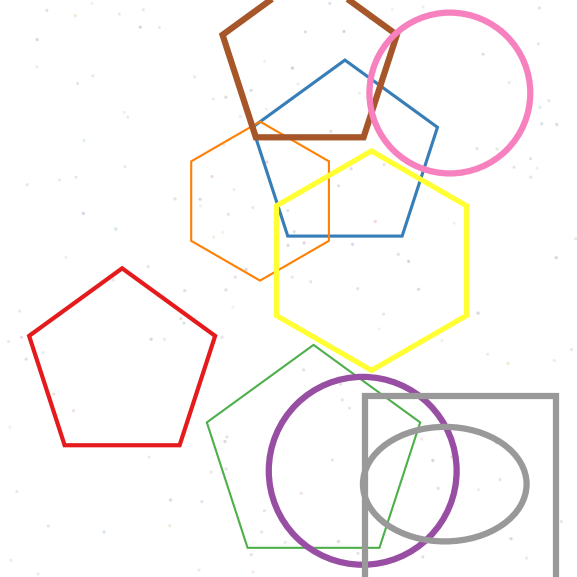[{"shape": "pentagon", "thickness": 2, "radius": 0.85, "center": [0.211, 0.365]}, {"shape": "pentagon", "thickness": 1.5, "radius": 0.84, "center": [0.597, 0.727]}, {"shape": "pentagon", "thickness": 1, "radius": 0.97, "center": [0.543, 0.208]}, {"shape": "circle", "thickness": 3, "radius": 0.81, "center": [0.628, 0.184]}, {"shape": "hexagon", "thickness": 1, "radius": 0.69, "center": [0.45, 0.651]}, {"shape": "hexagon", "thickness": 2.5, "radius": 0.95, "center": [0.643, 0.548]}, {"shape": "pentagon", "thickness": 3, "radius": 0.79, "center": [0.536, 0.89]}, {"shape": "circle", "thickness": 3, "radius": 0.7, "center": [0.779, 0.838]}, {"shape": "square", "thickness": 3, "radius": 0.83, "center": [0.797, 0.148]}, {"shape": "oval", "thickness": 3, "radius": 0.71, "center": [0.77, 0.161]}]